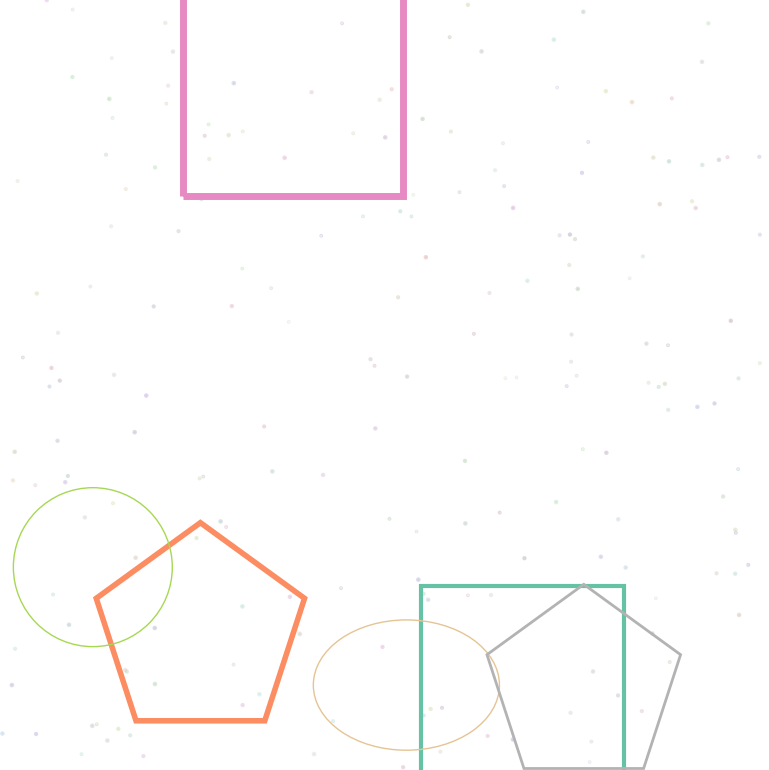[{"shape": "square", "thickness": 1.5, "radius": 0.66, "center": [0.679, 0.107]}, {"shape": "pentagon", "thickness": 2, "radius": 0.71, "center": [0.26, 0.179]}, {"shape": "square", "thickness": 2.5, "radius": 0.71, "center": [0.38, 0.888]}, {"shape": "circle", "thickness": 0.5, "radius": 0.52, "center": [0.121, 0.263]}, {"shape": "oval", "thickness": 0.5, "radius": 0.6, "center": [0.528, 0.11]}, {"shape": "pentagon", "thickness": 1, "radius": 0.66, "center": [0.758, 0.109]}]